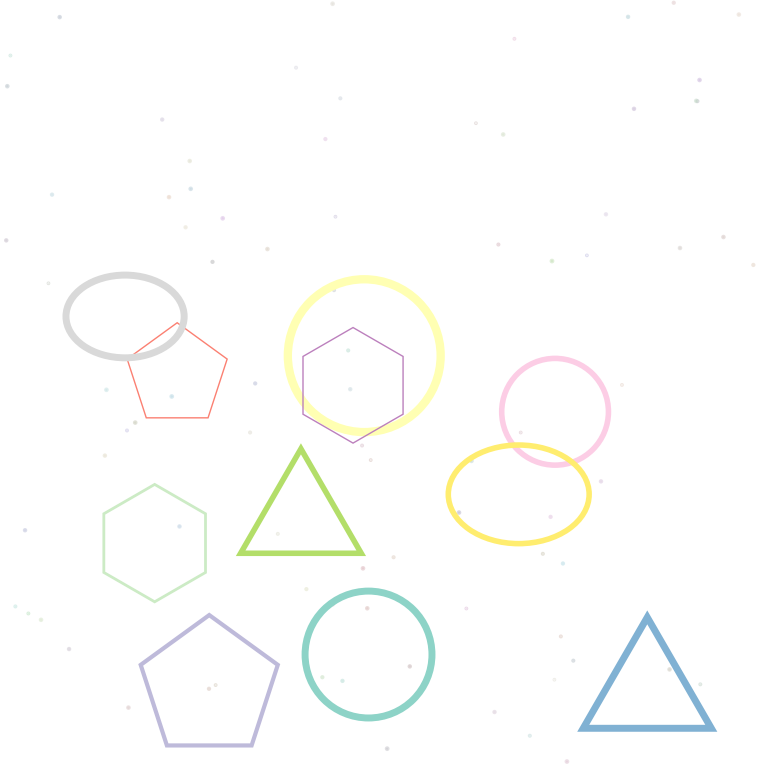[{"shape": "circle", "thickness": 2.5, "radius": 0.41, "center": [0.479, 0.15]}, {"shape": "circle", "thickness": 3, "radius": 0.5, "center": [0.473, 0.538]}, {"shape": "pentagon", "thickness": 1.5, "radius": 0.47, "center": [0.272, 0.108]}, {"shape": "pentagon", "thickness": 0.5, "radius": 0.34, "center": [0.23, 0.513]}, {"shape": "triangle", "thickness": 2.5, "radius": 0.48, "center": [0.841, 0.102]}, {"shape": "triangle", "thickness": 2, "radius": 0.45, "center": [0.391, 0.327]}, {"shape": "circle", "thickness": 2, "radius": 0.35, "center": [0.721, 0.465]}, {"shape": "oval", "thickness": 2.5, "radius": 0.38, "center": [0.162, 0.589]}, {"shape": "hexagon", "thickness": 0.5, "radius": 0.38, "center": [0.458, 0.5]}, {"shape": "hexagon", "thickness": 1, "radius": 0.38, "center": [0.201, 0.295]}, {"shape": "oval", "thickness": 2, "radius": 0.46, "center": [0.674, 0.358]}]